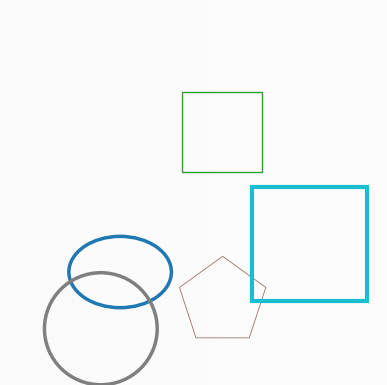[{"shape": "oval", "thickness": 2.5, "radius": 0.66, "center": [0.31, 0.293]}, {"shape": "square", "thickness": 1, "radius": 0.52, "center": [0.573, 0.657]}, {"shape": "pentagon", "thickness": 0.5, "radius": 0.59, "center": [0.575, 0.217]}, {"shape": "circle", "thickness": 2.5, "radius": 0.73, "center": [0.26, 0.146]}, {"shape": "square", "thickness": 3, "radius": 0.74, "center": [0.798, 0.367]}]